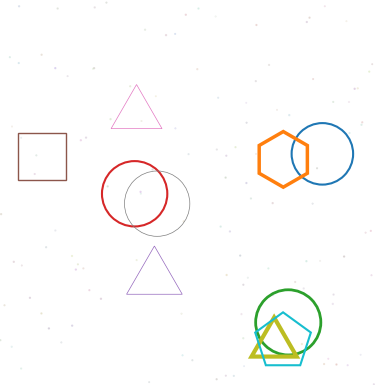[{"shape": "circle", "thickness": 1.5, "radius": 0.4, "center": [0.837, 0.6]}, {"shape": "hexagon", "thickness": 2.5, "radius": 0.36, "center": [0.736, 0.586]}, {"shape": "circle", "thickness": 2, "radius": 0.42, "center": [0.749, 0.163]}, {"shape": "circle", "thickness": 1.5, "radius": 0.42, "center": [0.35, 0.497]}, {"shape": "triangle", "thickness": 0.5, "radius": 0.42, "center": [0.401, 0.277]}, {"shape": "square", "thickness": 1, "radius": 0.31, "center": [0.109, 0.594]}, {"shape": "triangle", "thickness": 0.5, "radius": 0.38, "center": [0.355, 0.704]}, {"shape": "circle", "thickness": 0.5, "radius": 0.42, "center": [0.408, 0.471]}, {"shape": "triangle", "thickness": 3, "radius": 0.34, "center": [0.712, 0.108]}, {"shape": "pentagon", "thickness": 1.5, "radius": 0.38, "center": [0.735, 0.113]}]